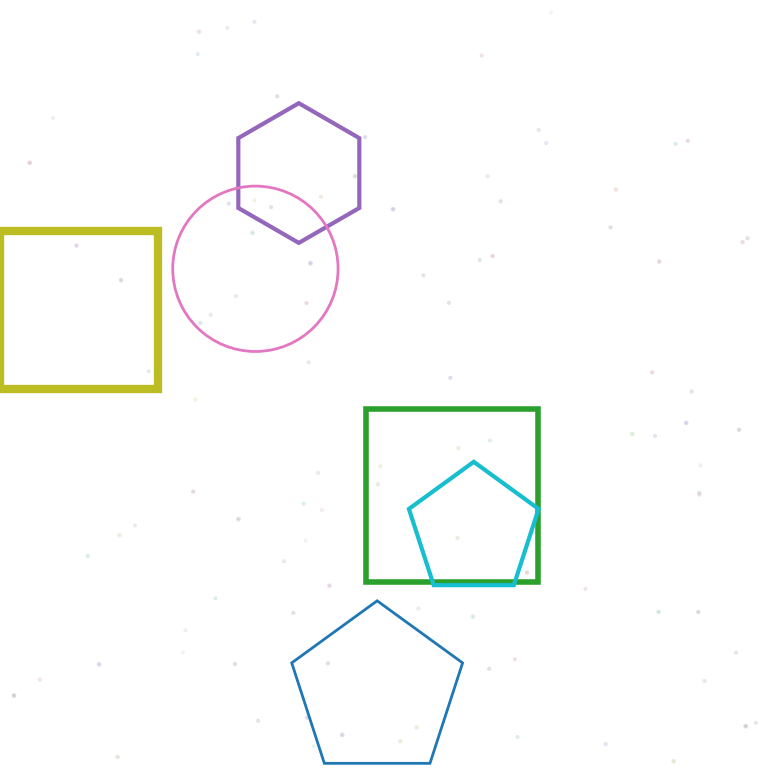[{"shape": "pentagon", "thickness": 1, "radius": 0.58, "center": [0.49, 0.103]}, {"shape": "square", "thickness": 2, "radius": 0.56, "center": [0.587, 0.356]}, {"shape": "hexagon", "thickness": 1.5, "radius": 0.45, "center": [0.388, 0.775]}, {"shape": "circle", "thickness": 1, "radius": 0.54, "center": [0.332, 0.651]}, {"shape": "square", "thickness": 3, "radius": 0.51, "center": [0.102, 0.598]}, {"shape": "pentagon", "thickness": 1.5, "radius": 0.44, "center": [0.615, 0.312]}]